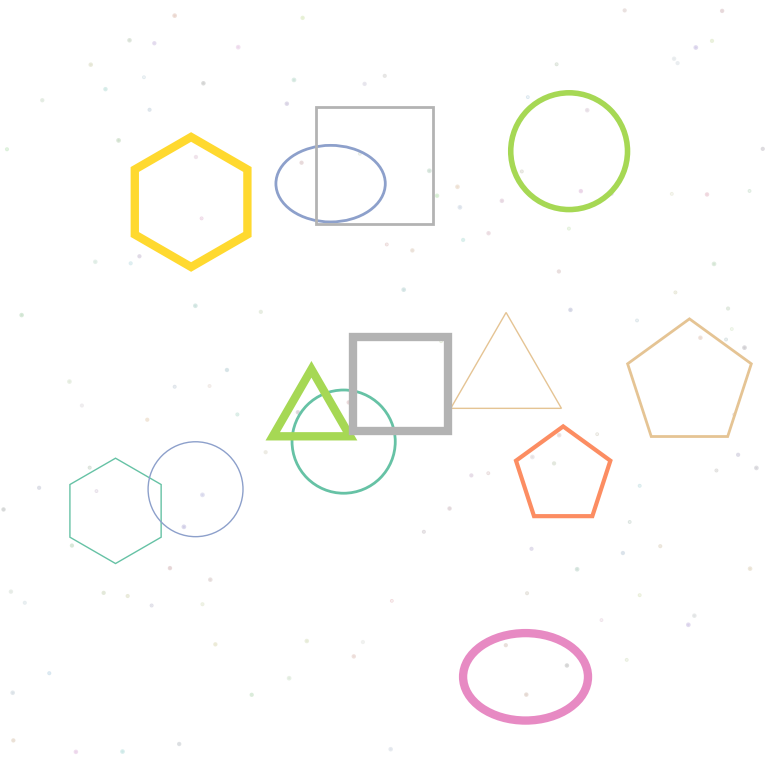[{"shape": "circle", "thickness": 1, "radius": 0.34, "center": [0.446, 0.426]}, {"shape": "hexagon", "thickness": 0.5, "radius": 0.34, "center": [0.15, 0.337]}, {"shape": "pentagon", "thickness": 1.5, "radius": 0.32, "center": [0.731, 0.382]}, {"shape": "oval", "thickness": 1, "radius": 0.36, "center": [0.429, 0.761]}, {"shape": "circle", "thickness": 0.5, "radius": 0.31, "center": [0.254, 0.365]}, {"shape": "oval", "thickness": 3, "radius": 0.41, "center": [0.683, 0.121]}, {"shape": "circle", "thickness": 2, "radius": 0.38, "center": [0.739, 0.804]}, {"shape": "triangle", "thickness": 3, "radius": 0.29, "center": [0.404, 0.462]}, {"shape": "hexagon", "thickness": 3, "radius": 0.42, "center": [0.248, 0.738]}, {"shape": "pentagon", "thickness": 1, "radius": 0.42, "center": [0.895, 0.501]}, {"shape": "triangle", "thickness": 0.5, "radius": 0.41, "center": [0.657, 0.511]}, {"shape": "square", "thickness": 1, "radius": 0.38, "center": [0.487, 0.785]}, {"shape": "square", "thickness": 3, "radius": 0.31, "center": [0.52, 0.501]}]